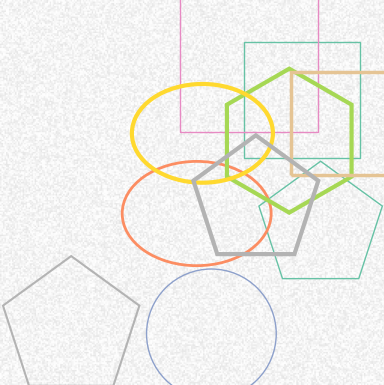[{"shape": "square", "thickness": 1, "radius": 0.75, "center": [0.785, 0.74]}, {"shape": "pentagon", "thickness": 1, "radius": 0.84, "center": [0.833, 0.413]}, {"shape": "oval", "thickness": 2, "radius": 0.97, "center": [0.511, 0.445]}, {"shape": "circle", "thickness": 1, "radius": 0.84, "center": [0.549, 0.133]}, {"shape": "square", "thickness": 1, "radius": 0.9, "center": [0.647, 0.836]}, {"shape": "hexagon", "thickness": 3, "radius": 0.93, "center": [0.751, 0.635]}, {"shape": "oval", "thickness": 3, "radius": 0.92, "center": [0.526, 0.654]}, {"shape": "square", "thickness": 2.5, "radius": 0.67, "center": [0.891, 0.679]}, {"shape": "pentagon", "thickness": 1.5, "radius": 0.93, "center": [0.185, 0.149]}, {"shape": "pentagon", "thickness": 3, "radius": 0.85, "center": [0.665, 0.478]}]